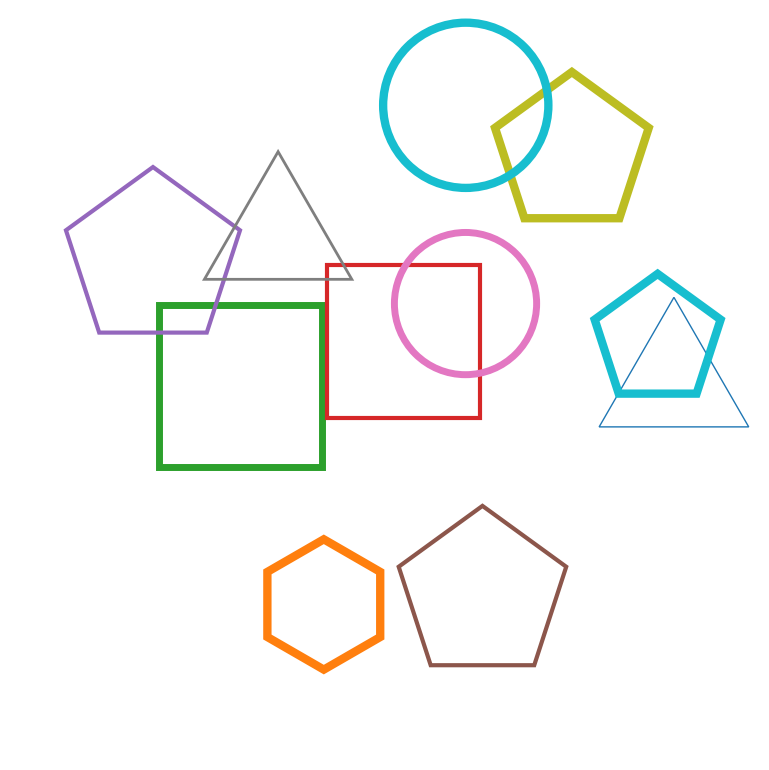[{"shape": "triangle", "thickness": 0.5, "radius": 0.56, "center": [0.875, 0.502]}, {"shape": "hexagon", "thickness": 3, "radius": 0.42, "center": [0.421, 0.215]}, {"shape": "square", "thickness": 2.5, "radius": 0.53, "center": [0.312, 0.499]}, {"shape": "square", "thickness": 1.5, "radius": 0.5, "center": [0.524, 0.556]}, {"shape": "pentagon", "thickness": 1.5, "radius": 0.59, "center": [0.199, 0.664]}, {"shape": "pentagon", "thickness": 1.5, "radius": 0.57, "center": [0.627, 0.229]}, {"shape": "circle", "thickness": 2.5, "radius": 0.46, "center": [0.605, 0.606]}, {"shape": "triangle", "thickness": 1, "radius": 0.55, "center": [0.361, 0.693]}, {"shape": "pentagon", "thickness": 3, "radius": 0.52, "center": [0.743, 0.801]}, {"shape": "circle", "thickness": 3, "radius": 0.54, "center": [0.605, 0.863]}, {"shape": "pentagon", "thickness": 3, "radius": 0.43, "center": [0.854, 0.558]}]